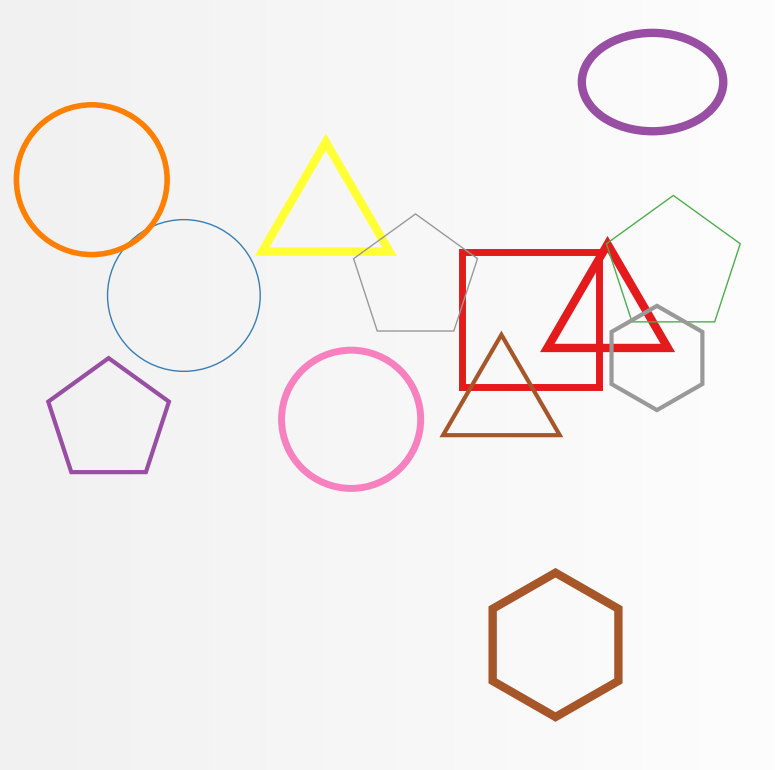[{"shape": "triangle", "thickness": 3, "radius": 0.45, "center": [0.784, 0.593]}, {"shape": "square", "thickness": 2.5, "radius": 0.44, "center": [0.684, 0.585]}, {"shape": "circle", "thickness": 0.5, "radius": 0.49, "center": [0.237, 0.616]}, {"shape": "pentagon", "thickness": 0.5, "radius": 0.45, "center": [0.869, 0.655]}, {"shape": "oval", "thickness": 3, "radius": 0.46, "center": [0.842, 0.893]}, {"shape": "pentagon", "thickness": 1.5, "radius": 0.41, "center": [0.14, 0.453]}, {"shape": "circle", "thickness": 2, "radius": 0.49, "center": [0.118, 0.767]}, {"shape": "triangle", "thickness": 3, "radius": 0.47, "center": [0.42, 0.721]}, {"shape": "triangle", "thickness": 1.5, "radius": 0.43, "center": [0.647, 0.478]}, {"shape": "hexagon", "thickness": 3, "radius": 0.47, "center": [0.717, 0.163]}, {"shape": "circle", "thickness": 2.5, "radius": 0.45, "center": [0.453, 0.455]}, {"shape": "hexagon", "thickness": 1.5, "radius": 0.34, "center": [0.848, 0.535]}, {"shape": "pentagon", "thickness": 0.5, "radius": 0.42, "center": [0.536, 0.638]}]